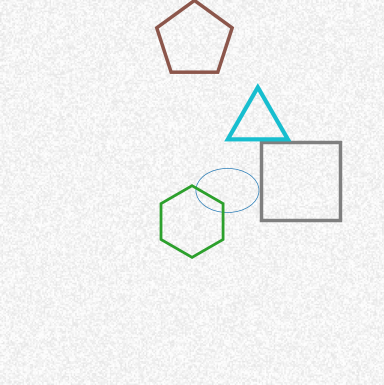[{"shape": "oval", "thickness": 0.5, "radius": 0.41, "center": [0.591, 0.505]}, {"shape": "hexagon", "thickness": 2, "radius": 0.47, "center": [0.499, 0.425]}, {"shape": "pentagon", "thickness": 2.5, "radius": 0.51, "center": [0.505, 0.896]}, {"shape": "square", "thickness": 2.5, "radius": 0.51, "center": [0.781, 0.53]}, {"shape": "triangle", "thickness": 3, "radius": 0.45, "center": [0.67, 0.683]}]